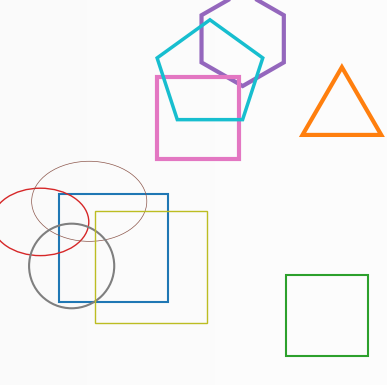[{"shape": "square", "thickness": 1.5, "radius": 0.71, "center": [0.293, 0.356]}, {"shape": "triangle", "thickness": 3, "radius": 0.59, "center": [0.882, 0.708]}, {"shape": "square", "thickness": 1.5, "radius": 0.53, "center": [0.844, 0.18]}, {"shape": "oval", "thickness": 1, "radius": 0.63, "center": [0.104, 0.424]}, {"shape": "hexagon", "thickness": 3, "radius": 0.61, "center": [0.626, 0.899]}, {"shape": "oval", "thickness": 0.5, "radius": 0.74, "center": [0.23, 0.477]}, {"shape": "square", "thickness": 3, "radius": 0.53, "center": [0.51, 0.694]}, {"shape": "circle", "thickness": 1.5, "radius": 0.55, "center": [0.185, 0.309]}, {"shape": "square", "thickness": 1, "radius": 0.72, "center": [0.391, 0.307]}, {"shape": "pentagon", "thickness": 2.5, "radius": 0.72, "center": [0.542, 0.805]}]